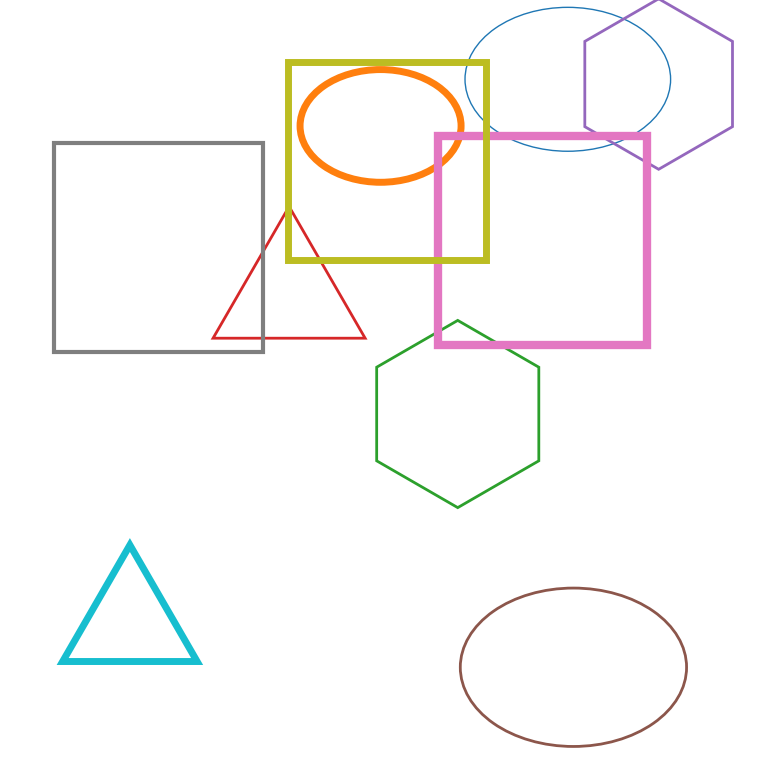[{"shape": "oval", "thickness": 0.5, "radius": 0.67, "center": [0.737, 0.897]}, {"shape": "oval", "thickness": 2.5, "radius": 0.52, "center": [0.494, 0.836]}, {"shape": "hexagon", "thickness": 1, "radius": 0.61, "center": [0.594, 0.462]}, {"shape": "triangle", "thickness": 1, "radius": 0.57, "center": [0.375, 0.618]}, {"shape": "hexagon", "thickness": 1, "radius": 0.55, "center": [0.855, 0.891]}, {"shape": "oval", "thickness": 1, "radius": 0.73, "center": [0.745, 0.133]}, {"shape": "square", "thickness": 3, "radius": 0.68, "center": [0.705, 0.688]}, {"shape": "square", "thickness": 1.5, "radius": 0.68, "center": [0.205, 0.679]}, {"shape": "square", "thickness": 2.5, "radius": 0.64, "center": [0.503, 0.791]}, {"shape": "triangle", "thickness": 2.5, "radius": 0.5, "center": [0.169, 0.191]}]